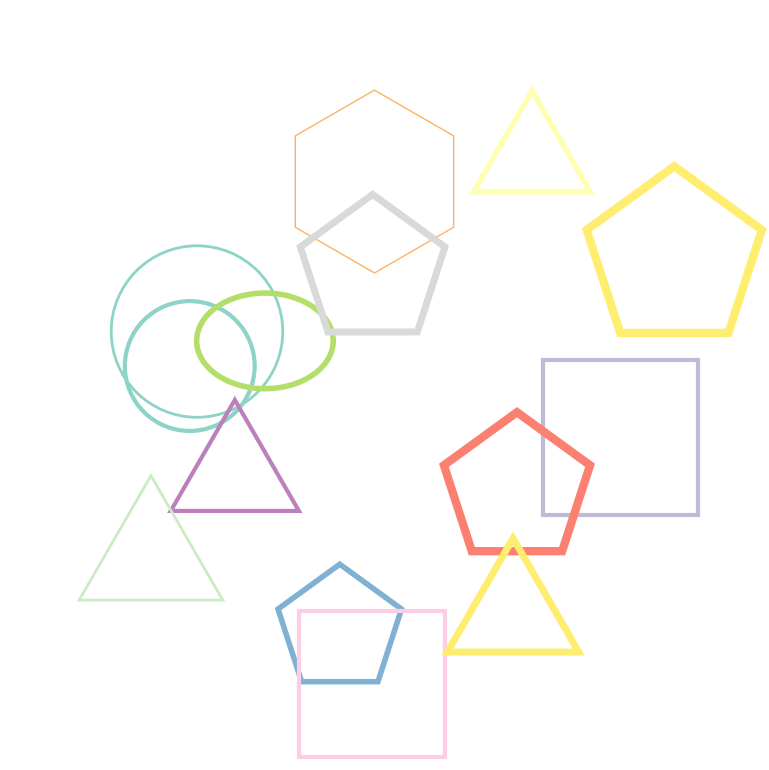[{"shape": "circle", "thickness": 1, "radius": 0.56, "center": [0.256, 0.569]}, {"shape": "circle", "thickness": 1.5, "radius": 0.42, "center": [0.246, 0.525]}, {"shape": "triangle", "thickness": 2, "radius": 0.44, "center": [0.691, 0.795]}, {"shape": "square", "thickness": 1.5, "radius": 0.5, "center": [0.806, 0.432]}, {"shape": "pentagon", "thickness": 3, "radius": 0.5, "center": [0.671, 0.365]}, {"shape": "pentagon", "thickness": 2, "radius": 0.42, "center": [0.441, 0.183]}, {"shape": "hexagon", "thickness": 0.5, "radius": 0.59, "center": [0.486, 0.764]}, {"shape": "oval", "thickness": 2, "radius": 0.44, "center": [0.344, 0.557]}, {"shape": "square", "thickness": 1.5, "radius": 0.47, "center": [0.483, 0.112]}, {"shape": "pentagon", "thickness": 2.5, "radius": 0.49, "center": [0.484, 0.649]}, {"shape": "triangle", "thickness": 1.5, "radius": 0.48, "center": [0.305, 0.385]}, {"shape": "triangle", "thickness": 1, "radius": 0.54, "center": [0.196, 0.275]}, {"shape": "pentagon", "thickness": 3, "radius": 0.6, "center": [0.876, 0.664]}, {"shape": "triangle", "thickness": 2.5, "radius": 0.49, "center": [0.666, 0.202]}]